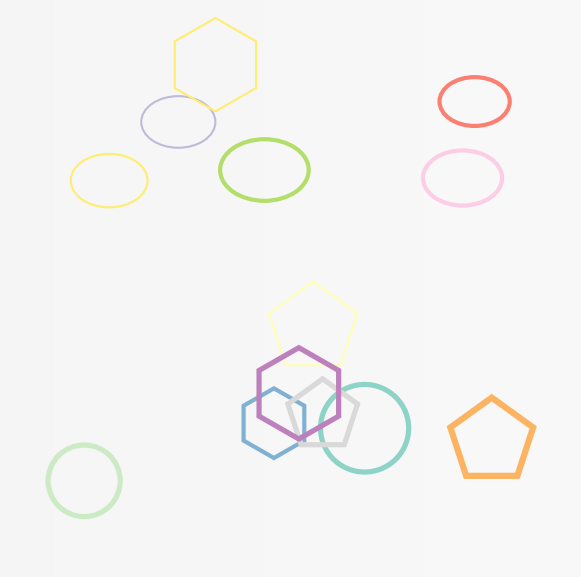[{"shape": "circle", "thickness": 2.5, "radius": 0.38, "center": [0.627, 0.258]}, {"shape": "pentagon", "thickness": 1, "radius": 0.4, "center": [0.539, 0.432]}, {"shape": "oval", "thickness": 1, "radius": 0.32, "center": [0.307, 0.788]}, {"shape": "oval", "thickness": 2, "radius": 0.3, "center": [0.817, 0.823]}, {"shape": "hexagon", "thickness": 2, "radius": 0.3, "center": [0.471, 0.266]}, {"shape": "pentagon", "thickness": 3, "radius": 0.37, "center": [0.846, 0.236]}, {"shape": "oval", "thickness": 2, "radius": 0.38, "center": [0.455, 0.705]}, {"shape": "oval", "thickness": 2, "radius": 0.34, "center": [0.796, 0.691]}, {"shape": "pentagon", "thickness": 2.5, "radius": 0.32, "center": [0.555, 0.28]}, {"shape": "hexagon", "thickness": 2.5, "radius": 0.4, "center": [0.514, 0.318]}, {"shape": "circle", "thickness": 2.5, "radius": 0.31, "center": [0.145, 0.167]}, {"shape": "oval", "thickness": 1, "radius": 0.33, "center": [0.188, 0.686]}, {"shape": "hexagon", "thickness": 1, "radius": 0.4, "center": [0.371, 0.887]}]